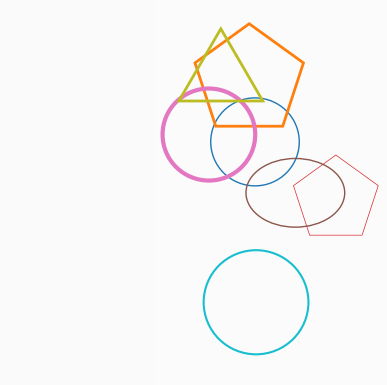[{"shape": "circle", "thickness": 1, "radius": 0.57, "center": [0.658, 0.631]}, {"shape": "pentagon", "thickness": 2, "radius": 0.74, "center": [0.643, 0.791]}, {"shape": "pentagon", "thickness": 0.5, "radius": 0.58, "center": [0.867, 0.482]}, {"shape": "oval", "thickness": 1, "radius": 0.64, "center": [0.762, 0.499]}, {"shape": "circle", "thickness": 3, "radius": 0.6, "center": [0.539, 0.651]}, {"shape": "triangle", "thickness": 2, "radius": 0.63, "center": [0.57, 0.8]}, {"shape": "circle", "thickness": 1.5, "radius": 0.68, "center": [0.661, 0.215]}]